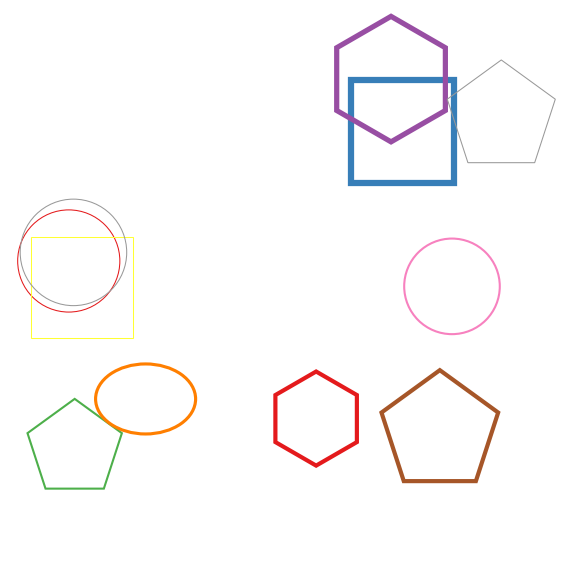[{"shape": "circle", "thickness": 0.5, "radius": 0.44, "center": [0.119, 0.547]}, {"shape": "hexagon", "thickness": 2, "radius": 0.41, "center": [0.547, 0.274]}, {"shape": "square", "thickness": 3, "radius": 0.45, "center": [0.697, 0.772]}, {"shape": "pentagon", "thickness": 1, "radius": 0.43, "center": [0.129, 0.223]}, {"shape": "hexagon", "thickness": 2.5, "radius": 0.54, "center": [0.677, 0.862]}, {"shape": "oval", "thickness": 1.5, "radius": 0.43, "center": [0.252, 0.308]}, {"shape": "square", "thickness": 0.5, "radius": 0.44, "center": [0.142, 0.501]}, {"shape": "pentagon", "thickness": 2, "radius": 0.53, "center": [0.762, 0.252]}, {"shape": "circle", "thickness": 1, "radius": 0.41, "center": [0.783, 0.503]}, {"shape": "pentagon", "thickness": 0.5, "radius": 0.49, "center": [0.868, 0.797]}, {"shape": "circle", "thickness": 0.5, "radius": 0.46, "center": [0.127, 0.562]}]